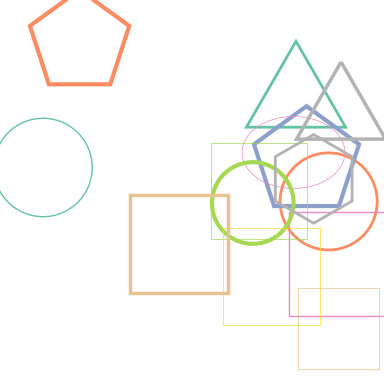[{"shape": "triangle", "thickness": 2, "radius": 0.74, "center": [0.769, 0.744]}, {"shape": "circle", "thickness": 1, "radius": 0.64, "center": [0.112, 0.565]}, {"shape": "pentagon", "thickness": 3, "radius": 0.68, "center": [0.207, 0.891]}, {"shape": "circle", "thickness": 2, "radius": 0.63, "center": [0.854, 0.477]}, {"shape": "pentagon", "thickness": 3, "radius": 0.72, "center": [0.796, 0.581]}, {"shape": "oval", "thickness": 0.5, "radius": 0.67, "center": [0.762, 0.604]}, {"shape": "square", "thickness": 1, "radius": 0.68, "center": [0.887, 0.314]}, {"shape": "square", "thickness": 0.5, "radius": 0.62, "center": [0.672, 0.504]}, {"shape": "circle", "thickness": 3, "radius": 0.53, "center": [0.657, 0.473]}, {"shape": "square", "thickness": 0.5, "radius": 0.63, "center": [0.704, 0.281]}, {"shape": "square", "thickness": 0.5, "radius": 0.53, "center": [0.879, 0.147]}, {"shape": "square", "thickness": 2.5, "radius": 0.64, "center": [0.466, 0.365]}, {"shape": "hexagon", "thickness": 2, "radius": 0.58, "center": [0.815, 0.535]}, {"shape": "triangle", "thickness": 2.5, "radius": 0.67, "center": [0.886, 0.705]}]